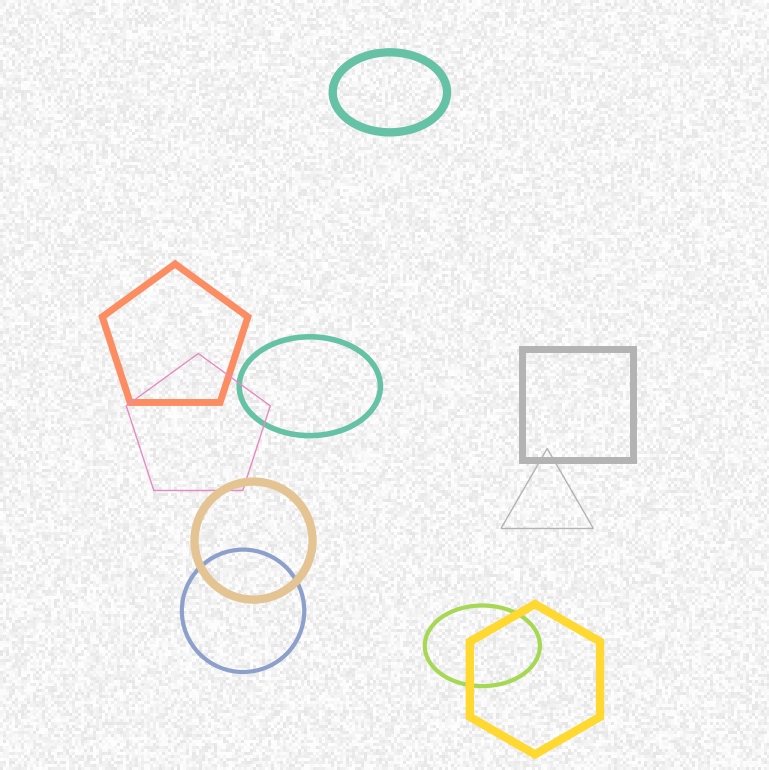[{"shape": "oval", "thickness": 3, "radius": 0.37, "center": [0.506, 0.88]}, {"shape": "oval", "thickness": 2, "radius": 0.46, "center": [0.402, 0.498]}, {"shape": "pentagon", "thickness": 2.5, "radius": 0.5, "center": [0.227, 0.558]}, {"shape": "circle", "thickness": 1.5, "radius": 0.4, "center": [0.316, 0.207]}, {"shape": "pentagon", "thickness": 0.5, "radius": 0.49, "center": [0.258, 0.443]}, {"shape": "oval", "thickness": 1.5, "radius": 0.37, "center": [0.626, 0.161]}, {"shape": "hexagon", "thickness": 3, "radius": 0.49, "center": [0.695, 0.118]}, {"shape": "circle", "thickness": 3, "radius": 0.38, "center": [0.329, 0.298]}, {"shape": "square", "thickness": 2.5, "radius": 0.36, "center": [0.75, 0.475]}, {"shape": "triangle", "thickness": 0.5, "radius": 0.35, "center": [0.711, 0.348]}]